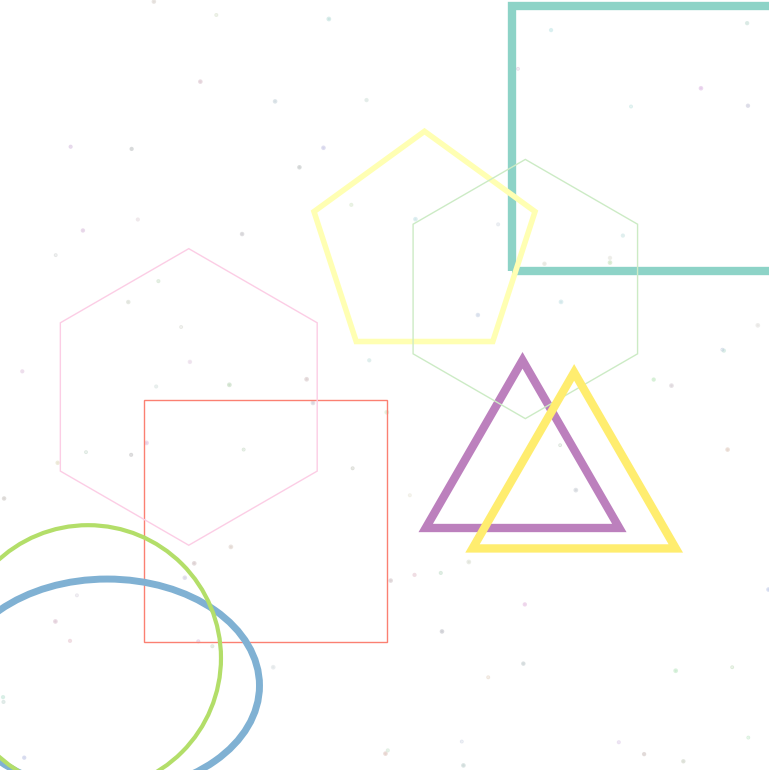[{"shape": "square", "thickness": 3, "radius": 0.86, "center": [0.837, 0.821]}, {"shape": "pentagon", "thickness": 2, "radius": 0.75, "center": [0.551, 0.679]}, {"shape": "square", "thickness": 0.5, "radius": 0.79, "center": [0.345, 0.323]}, {"shape": "oval", "thickness": 2.5, "radius": 0.99, "center": [0.139, 0.11]}, {"shape": "circle", "thickness": 1.5, "radius": 0.86, "center": [0.114, 0.145]}, {"shape": "hexagon", "thickness": 0.5, "radius": 0.96, "center": [0.245, 0.484]}, {"shape": "triangle", "thickness": 3, "radius": 0.73, "center": [0.679, 0.387]}, {"shape": "hexagon", "thickness": 0.5, "radius": 0.84, "center": [0.682, 0.625]}, {"shape": "triangle", "thickness": 3, "radius": 0.76, "center": [0.746, 0.364]}]